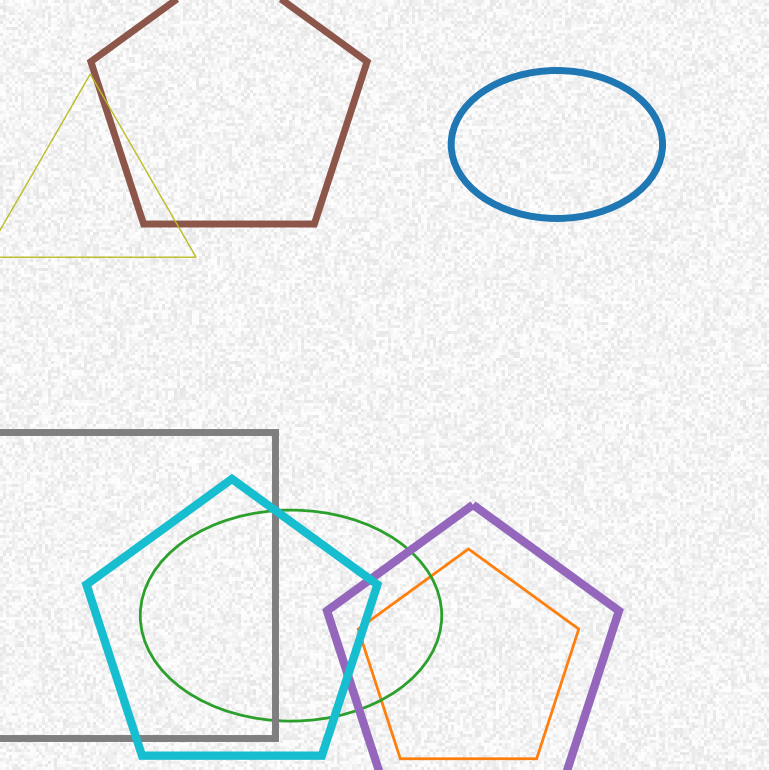[{"shape": "oval", "thickness": 2.5, "radius": 0.69, "center": [0.723, 0.812]}, {"shape": "pentagon", "thickness": 1, "radius": 0.75, "center": [0.608, 0.136]}, {"shape": "oval", "thickness": 1, "radius": 0.98, "center": [0.378, 0.201]}, {"shape": "pentagon", "thickness": 3, "radius": 1.0, "center": [0.614, 0.145]}, {"shape": "pentagon", "thickness": 2.5, "radius": 0.94, "center": [0.297, 0.862]}, {"shape": "square", "thickness": 2.5, "radius": 1.0, "center": [0.158, 0.24]}, {"shape": "triangle", "thickness": 0.5, "radius": 0.79, "center": [0.117, 0.745]}, {"shape": "pentagon", "thickness": 3, "radius": 0.99, "center": [0.301, 0.179]}]